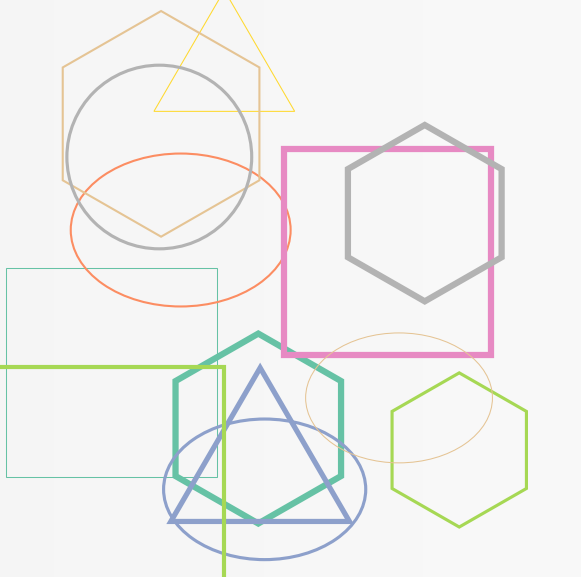[{"shape": "hexagon", "thickness": 3, "radius": 0.82, "center": [0.444, 0.257]}, {"shape": "square", "thickness": 0.5, "radius": 0.91, "center": [0.192, 0.354]}, {"shape": "oval", "thickness": 1, "radius": 0.95, "center": [0.311, 0.601]}, {"shape": "triangle", "thickness": 2.5, "radius": 0.89, "center": [0.448, 0.185]}, {"shape": "oval", "thickness": 1.5, "radius": 0.87, "center": [0.455, 0.152]}, {"shape": "square", "thickness": 3, "radius": 0.89, "center": [0.667, 0.562]}, {"shape": "hexagon", "thickness": 1.5, "radius": 0.67, "center": [0.79, 0.22]}, {"shape": "square", "thickness": 2, "radius": 0.99, "center": [0.187, 0.166]}, {"shape": "triangle", "thickness": 0.5, "radius": 0.7, "center": [0.386, 0.876]}, {"shape": "hexagon", "thickness": 1, "radius": 0.98, "center": [0.277, 0.785]}, {"shape": "oval", "thickness": 0.5, "radius": 0.8, "center": [0.687, 0.31]}, {"shape": "hexagon", "thickness": 3, "radius": 0.76, "center": [0.731, 0.63]}, {"shape": "circle", "thickness": 1.5, "radius": 0.79, "center": [0.274, 0.727]}]